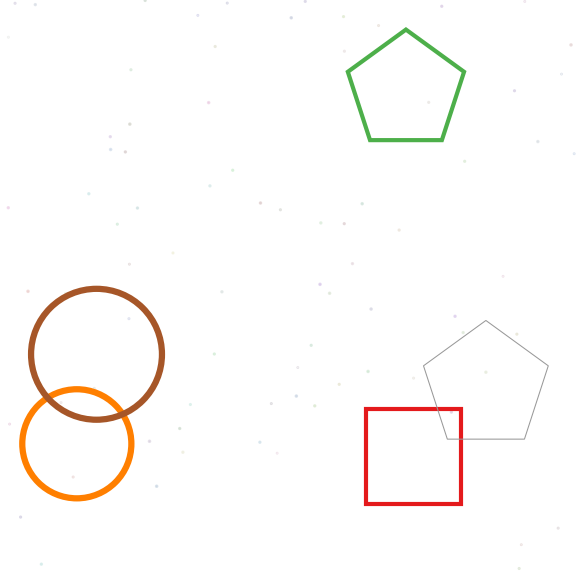[{"shape": "square", "thickness": 2, "radius": 0.41, "center": [0.716, 0.208]}, {"shape": "pentagon", "thickness": 2, "radius": 0.53, "center": [0.703, 0.842]}, {"shape": "circle", "thickness": 3, "radius": 0.47, "center": [0.133, 0.231]}, {"shape": "circle", "thickness": 3, "radius": 0.57, "center": [0.167, 0.386]}, {"shape": "pentagon", "thickness": 0.5, "radius": 0.57, "center": [0.841, 0.331]}]